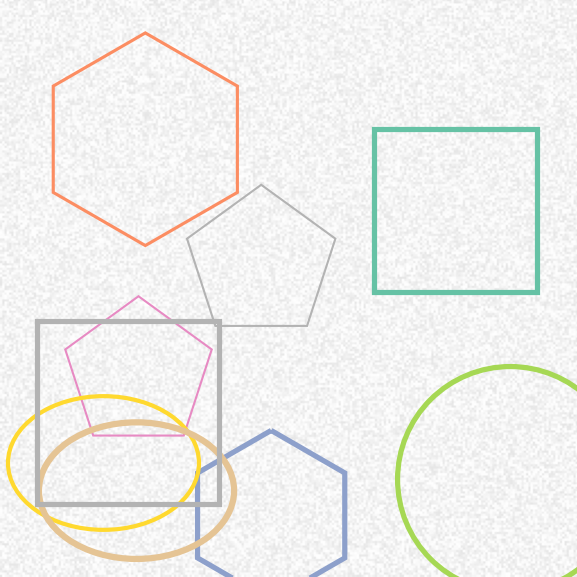[{"shape": "square", "thickness": 2.5, "radius": 0.71, "center": [0.789, 0.635]}, {"shape": "hexagon", "thickness": 1.5, "radius": 0.92, "center": [0.252, 0.758]}, {"shape": "hexagon", "thickness": 2.5, "radius": 0.74, "center": [0.47, 0.107]}, {"shape": "pentagon", "thickness": 1, "radius": 0.67, "center": [0.24, 0.353]}, {"shape": "circle", "thickness": 2.5, "radius": 0.98, "center": [0.884, 0.169]}, {"shape": "oval", "thickness": 2, "radius": 0.83, "center": [0.179, 0.197]}, {"shape": "oval", "thickness": 3, "radius": 0.84, "center": [0.236, 0.15]}, {"shape": "pentagon", "thickness": 1, "radius": 0.68, "center": [0.452, 0.544]}, {"shape": "square", "thickness": 2.5, "radius": 0.79, "center": [0.222, 0.286]}]